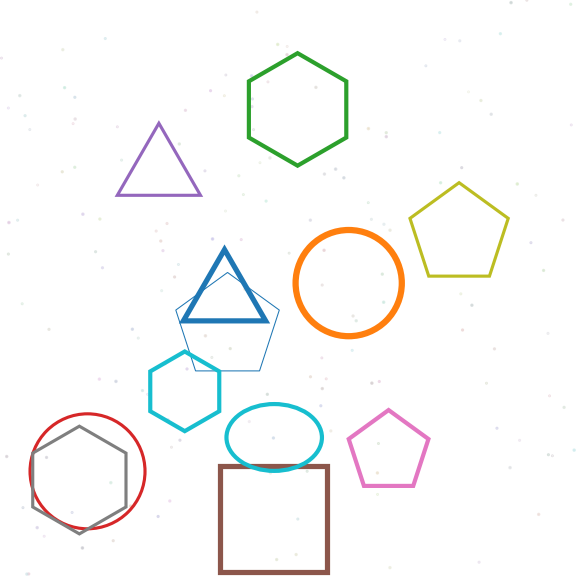[{"shape": "triangle", "thickness": 2.5, "radius": 0.41, "center": [0.389, 0.485]}, {"shape": "pentagon", "thickness": 0.5, "radius": 0.47, "center": [0.394, 0.433]}, {"shape": "circle", "thickness": 3, "radius": 0.46, "center": [0.604, 0.509]}, {"shape": "hexagon", "thickness": 2, "radius": 0.49, "center": [0.515, 0.81]}, {"shape": "circle", "thickness": 1.5, "radius": 0.5, "center": [0.152, 0.183]}, {"shape": "triangle", "thickness": 1.5, "radius": 0.42, "center": [0.275, 0.703]}, {"shape": "square", "thickness": 2.5, "radius": 0.46, "center": [0.473, 0.1]}, {"shape": "pentagon", "thickness": 2, "radius": 0.36, "center": [0.673, 0.216]}, {"shape": "hexagon", "thickness": 1.5, "radius": 0.47, "center": [0.137, 0.168]}, {"shape": "pentagon", "thickness": 1.5, "radius": 0.45, "center": [0.795, 0.593]}, {"shape": "oval", "thickness": 2, "radius": 0.41, "center": [0.475, 0.242]}, {"shape": "hexagon", "thickness": 2, "radius": 0.34, "center": [0.32, 0.322]}]